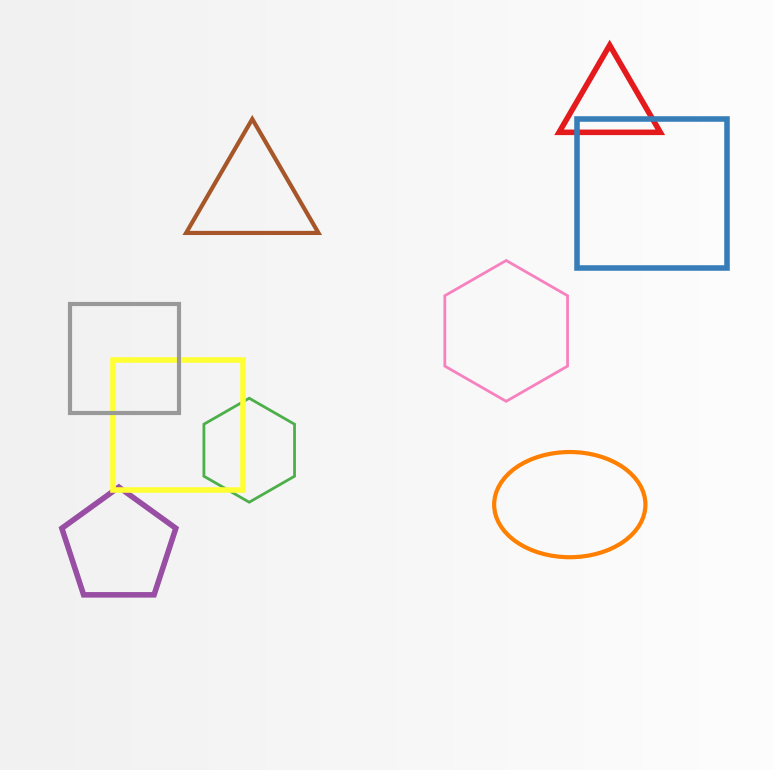[{"shape": "triangle", "thickness": 2, "radius": 0.38, "center": [0.787, 0.866]}, {"shape": "square", "thickness": 2, "radius": 0.48, "center": [0.841, 0.749]}, {"shape": "hexagon", "thickness": 1, "radius": 0.34, "center": [0.322, 0.415]}, {"shape": "pentagon", "thickness": 2, "radius": 0.39, "center": [0.153, 0.29]}, {"shape": "oval", "thickness": 1.5, "radius": 0.49, "center": [0.735, 0.345]}, {"shape": "square", "thickness": 2, "radius": 0.42, "center": [0.23, 0.448]}, {"shape": "triangle", "thickness": 1.5, "radius": 0.49, "center": [0.326, 0.747]}, {"shape": "hexagon", "thickness": 1, "radius": 0.46, "center": [0.653, 0.57]}, {"shape": "square", "thickness": 1.5, "radius": 0.35, "center": [0.16, 0.534]}]